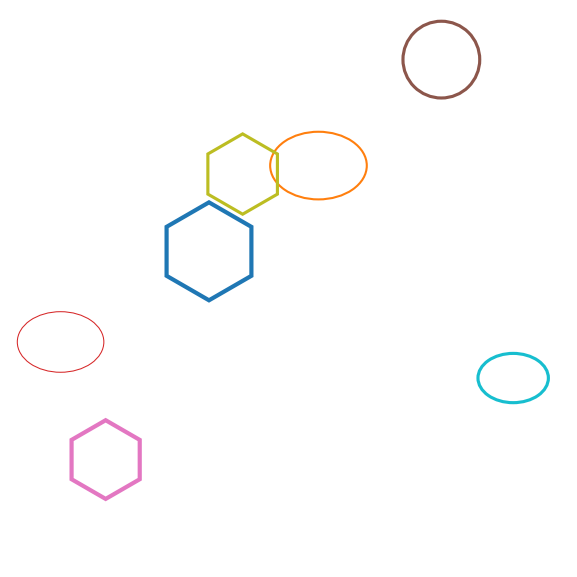[{"shape": "hexagon", "thickness": 2, "radius": 0.42, "center": [0.362, 0.564]}, {"shape": "oval", "thickness": 1, "radius": 0.42, "center": [0.551, 0.712]}, {"shape": "oval", "thickness": 0.5, "radius": 0.37, "center": [0.105, 0.407]}, {"shape": "circle", "thickness": 1.5, "radius": 0.33, "center": [0.764, 0.896]}, {"shape": "hexagon", "thickness": 2, "radius": 0.34, "center": [0.183, 0.203]}, {"shape": "hexagon", "thickness": 1.5, "radius": 0.35, "center": [0.42, 0.698]}, {"shape": "oval", "thickness": 1.5, "radius": 0.3, "center": [0.889, 0.345]}]